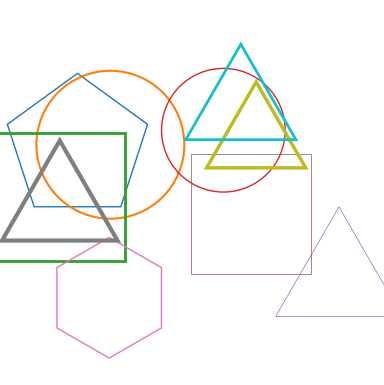[{"shape": "pentagon", "thickness": 1, "radius": 0.96, "center": [0.201, 0.618]}, {"shape": "circle", "thickness": 1.5, "radius": 0.96, "center": [0.287, 0.624]}, {"shape": "square", "thickness": 2, "radius": 0.83, "center": [0.16, 0.488]}, {"shape": "circle", "thickness": 1, "radius": 0.8, "center": [0.58, 0.662]}, {"shape": "triangle", "thickness": 0.5, "radius": 0.95, "center": [0.88, 0.273]}, {"shape": "square", "thickness": 0.5, "radius": 0.78, "center": [0.651, 0.444]}, {"shape": "hexagon", "thickness": 1, "radius": 0.78, "center": [0.284, 0.227]}, {"shape": "triangle", "thickness": 3, "radius": 0.87, "center": [0.155, 0.462]}, {"shape": "triangle", "thickness": 2.5, "radius": 0.74, "center": [0.665, 0.638]}, {"shape": "triangle", "thickness": 2, "radius": 0.83, "center": [0.626, 0.72]}]